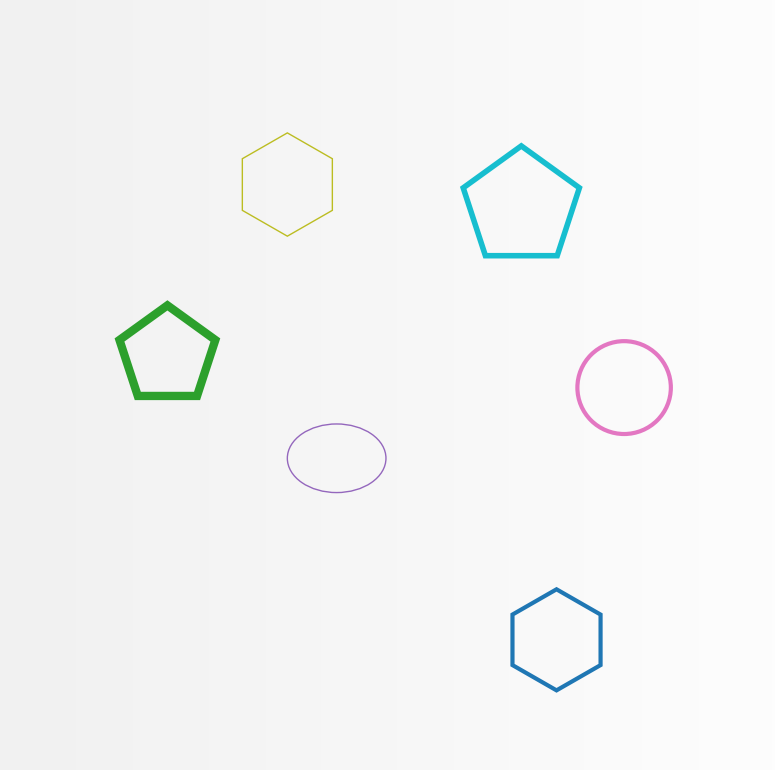[{"shape": "hexagon", "thickness": 1.5, "radius": 0.33, "center": [0.718, 0.169]}, {"shape": "pentagon", "thickness": 3, "radius": 0.33, "center": [0.216, 0.538]}, {"shape": "oval", "thickness": 0.5, "radius": 0.32, "center": [0.434, 0.405]}, {"shape": "circle", "thickness": 1.5, "radius": 0.3, "center": [0.805, 0.497]}, {"shape": "hexagon", "thickness": 0.5, "radius": 0.34, "center": [0.371, 0.76]}, {"shape": "pentagon", "thickness": 2, "radius": 0.39, "center": [0.673, 0.732]}]